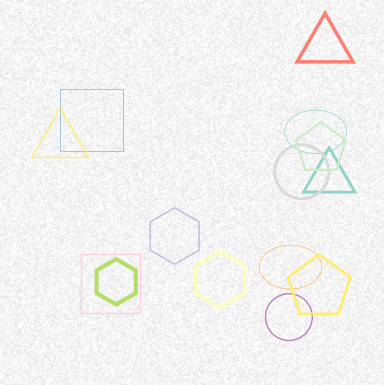[{"shape": "oval", "thickness": 0.5, "radius": 0.4, "center": [0.82, 0.658]}, {"shape": "triangle", "thickness": 2, "radius": 0.39, "center": [0.855, 0.54]}, {"shape": "hexagon", "thickness": 2, "radius": 0.37, "center": [0.571, 0.274]}, {"shape": "hexagon", "thickness": 1, "radius": 0.37, "center": [0.453, 0.387]}, {"shape": "triangle", "thickness": 2.5, "radius": 0.42, "center": [0.844, 0.881]}, {"shape": "square", "thickness": 0.5, "radius": 0.41, "center": [0.238, 0.688]}, {"shape": "oval", "thickness": 0.5, "radius": 0.41, "center": [0.755, 0.306]}, {"shape": "hexagon", "thickness": 3, "radius": 0.29, "center": [0.302, 0.268]}, {"shape": "square", "thickness": 1, "radius": 0.39, "center": [0.286, 0.263]}, {"shape": "circle", "thickness": 2, "radius": 0.35, "center": [0.784, 0.554]}, {"shape": "circle", "thickness": 1, "radius": 0.3, "center": [0.75, 0.176]}, {"shape": "pentagon", "thickness": 1.5, "radius": 0.34, "center": [0.834, 0.614]}, {"shape": "pentagon", "thickness": 2, "radius": 0.43, "center": [0.829, 0.254]}, {"shape": "triangle", "thickness": 1, "radius": 0.43, "center": [0.157, 0.634]}]